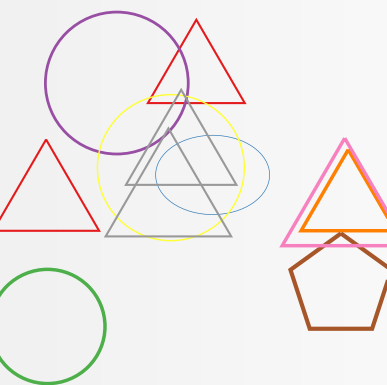[{"shape": "triangle", "thickness": 1.5, "radius": 0.72, "center": [0.507, 0.804]}, {"shape": "triangle", "thickness": 1.5, "radius": 0.79, "center": [0.119, 0.48]}, {"shape": "oval", "thickness": 0.5, "radius": 0.74, "center": [0.549, 0.546]}, {"shape": "circle", "thickness": 2.5, "radius": 0.74, "center": [0.123, 0.152]}, {"shape": "circle", "thickness": 2, "radius": 0.92, "center": [0.301, 0.784]}, {"shape": "triangle", "thickness": 2.5, "radius": 0.7, "center": [0.899, 0.471]}, {"shape": "circle", "thickness": 1, "radius": 0.95, "center": [0.441, 0.565]}, {"shape": "pentagon", "thickness": 3, "radius": 0.68, "center": [0.88, 0.257]}, {"shape": "triangle", "thickness": 2.5, "radius": 0.93, "center": [0.89, 0.455]}, {"shape": "triangle", "thickness": 1.5, "radius": 0.82, "center": [0.468, 0.602]}, {"shape": "triangle", "thickness": 1.5, "radius": 0.94, "center": [0.435, 0.479]}]